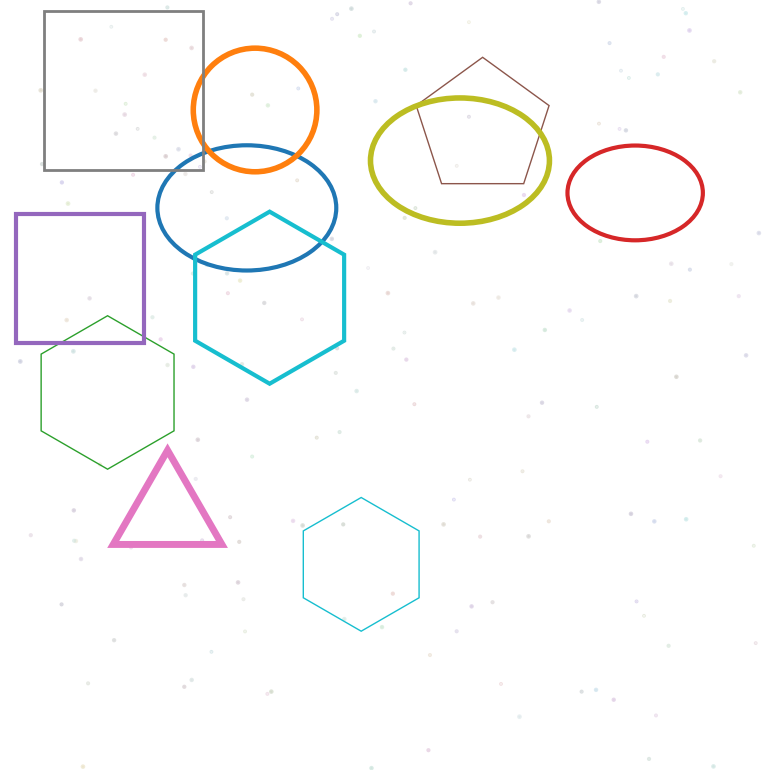[{"shape": "oval", "thickness": 1.5, "radius": 0.58, "center": [0.321, 0.73]}, {"shape": "circle", "thickness": 2, "radius": 0.4, "center": [0.331, 0.857]}, {"shape": "hexagon", "thickness": 0.5, "radius": 0.5, "center": [0.14, 0.49]}, {"shape": "oval", "thickness": 1.5, "radius": 0.44, "center": [0.825, 0.749]}, {"shape": "square", "thickness": 1.5, "radius": 0.42, "center": [0.104, 0.638]}, {"shape": "pentagon", "thickness": 0.5, "radius": 0.45, "center": [0.627, 0.835]}, {"shape": "triangle", "thickness": 2.5, "radius": 0.41, "center": [0.218, 0.334]}, {"shape": "square", "thickness": 1, "radius": 0.52, "center": [0.161, 0.883]}, {"shape": "oval", "thickness": 2, "radius": 0.58, "center": [0.597, 0.791]}, {"shape": "hexagon", "thickness": 1.5, "radius": 0.56, "center": [0.35, 0.613]}, {"shape": "hexagon", "thickness": 0.5, "radius": 0.43, "center": [0.469, 0.267]}]